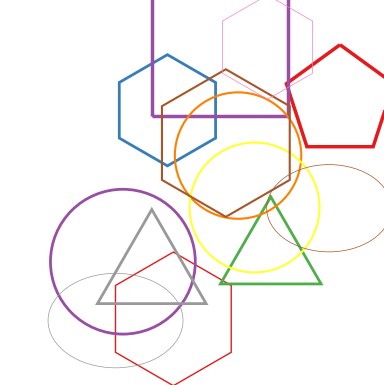[{"shape": "pentagon", "thickness": 2.5, "radius": 0.73, "center": [0.883, 0.737]}, {"shape": "hexagon", "thickness": 1, "radius": 0.87, "center": [0.45, 0.172]}, {"shape": "hexagon", "thickness": 2, "radius": 0.72, "center": [0.435, 0.714]}, {"shape": "triangle", "thickness": 2, "radius": 0.75, "center": [0.703, 0.338]}, {"shape": "circle", "thickness": 2, "radius": 0.94, "center": [0.319, 0.32]}, {"shape": "square", "thickness": 2.5, "radius": 0.88, "center": [0.571, 0.873]}, {"shape": "circle", "thickness": 1.5, "radius": 0.82, "center": [0.618, 0.596]}, {"shape": "circle", "thickness": 1.5, "radius": 0.84, "center": [0.661, 0.461]}, {"shape": "oval", "thickness": 0.5, "radius": 0.81, "center": [0.855, 0.459]}, {"shape": "hexagon", "thickness": 1.5, "radius": 0.96, "center": [0.587, 0.628]}, {"shape": "hexagon", "thickness": 0.5, "radius": 0.68, "center": [0.695, 0.877]}, {"shape": "triangle", "thickness": 2, "radius": 0.81, "center": [0.394, 0.293]}, {"shape": "oval", "thickness": 0.5, "radius": 0.88, "center": [0.3, 0.167]}]